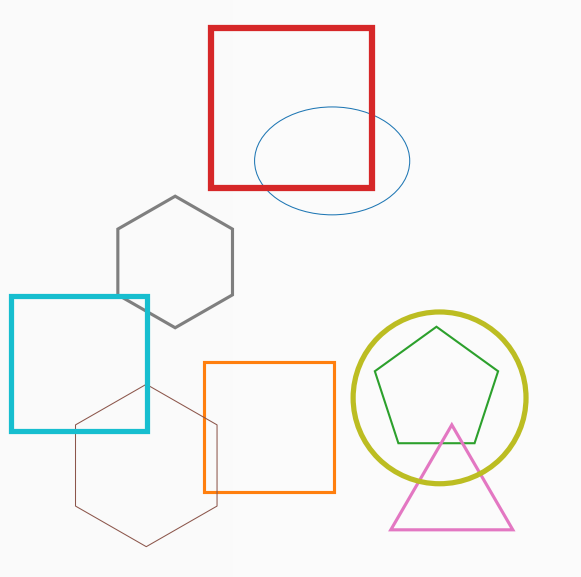[{"shape": "oval", "thickness": 0.5, "radius": 0.67, "center": [0.571, 0.721]}, {"shape": "square", "thickness": 1.5, "radius": 0.56, "center": [0.463, 0.26]}, {"shape": "pentagon", "thickness": 1, "radius": 0.56, "center": [0.751, 0.322]}, {"shape": "square", "thickness": 3, "radius": 0.69, "center": [0.501, 0.813]}, {"shape": "hexagon", "thickness": 0.5, "radius": 0.7, "center": [0.252, 0.193]}, {"shape": "triangle", "thickness": 1.5, "radius": 0.61, "center": [0.777, 0.142]}, {"shape": "hexagon", "thickness": 1.5, "radius": 0.57, "center": [0.301, 0.546]}, {"shape": "circle", "thickness": 2.5, "radius": 0.74, "center": [0.756, 0.31]}, {"shape": "square", "thickness": 2.5, "radius": 0.58, "center": [0.137, 0.37]}]